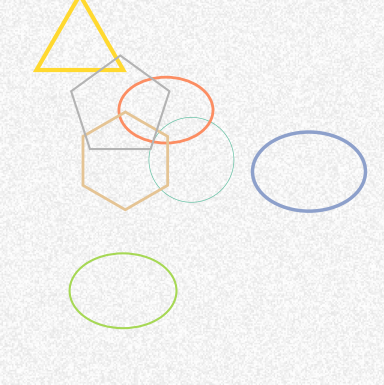[{"shape": "circle", "thickness": 0.5, "radius": 0.55, "center": [0.497, 0.585]}, {"shape": "oval", "thickness": 2, "radius": 0.61, "center": [0.431, 0.714]}, {"shape": "oval", "thickness": 2.5, "radius": 0.73, "center": [0.803, 0.554]}, {"shape": "oval", "thickness": 1.5, "radius": 0.69, "center": [0.32, 0.245]}, {"shape": "triangle", "thickness": 3, "radius": 0.65, "center": [0.207, 0.883]}, {"shape": "hexagon", "thickness": 2, "radius": 0.63, "center": [0.326, 0.582]}, {"shape": "pentagon", "thickness": 1.5, "radius": 0.67, "center": [0.312, 0.722]}]